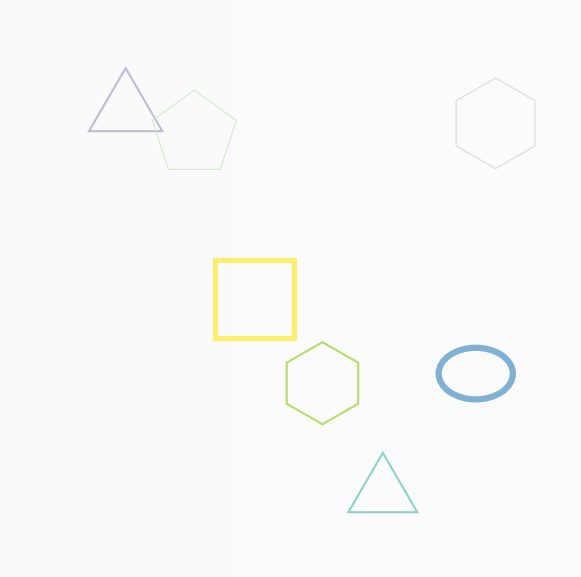[{"shape": "triangle", "thickness": 1, "radius": 0.34, "center": [0.659, 0.146]}, {"shape": "triangle", "thickness": 1, "radius": 0.36, "center": [0.216, 0.808]}, {"shape": "oval", "thickness": 3, "radius": 0.32, "center": [0.819, 0.352]}, {"shape": "hexagon", "thickness": 1, "radius": 0.36, "center": [0.555, 0.336]}, {"shape": "hexagon", "thickness": 0.5, "radius": 0.39, "center": [0.853, 0.786]}, {"shape": "pentagon", "thickness": 0.5, "radius": 0.38, "center": [0.334, 0.767]}, {"shape": "square", "thickness": 2.5, "radius": 0.34, "center": [0.438, 0.481]}]